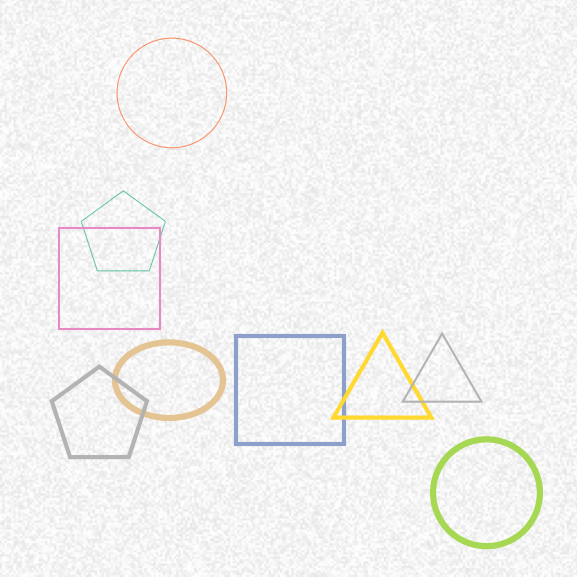[{"shape": "pentagon", "thickness": 0.5, "radius": 0.38, "center": [0.214, 0.592]}, {"shape": "circle", "thickness": 0.5, "radius": 0.47, "center": [0.298, 0.838]}, {"shape": "square", "thickness": 2, "radius": 0.47, "center": [0.502, 0.323]}, {"shape": "square", "thickness": 1, "radius": 0.44, "center": [0.19, 0.517]}, {"shape": "circle", "thickness": 3, "radius": 0.46, "center": [0.842, 0.146]}, {"shape": "triangle", "thickness": 2, "radius": 0.49, "center": [0.662, 0.325]}, {"shape": "oval", "thickness": 3, "radius": 0.47, "center": [0.293, 0.341]}, {"shape": "pentagon", "thickness": 2, "radius": 0.43, "center": [0.172, 0.278]}, {"shape": "triangle", "thickness": 1, "radius": 0.39, "center": [0.766, 0.343]}]